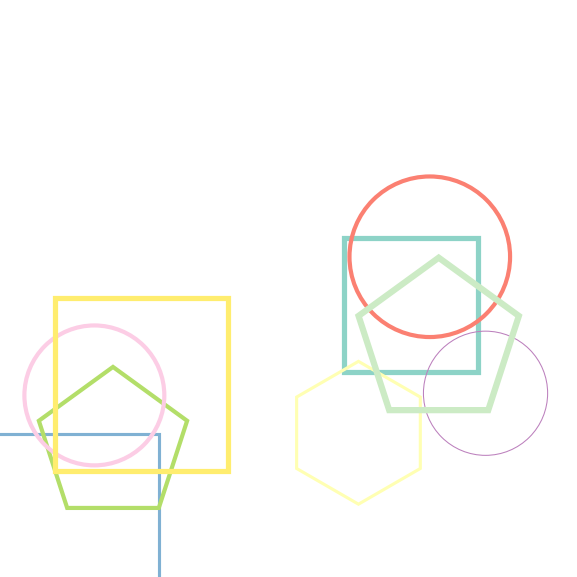[{"shape": "square", "thickness": 2.5, "radius": 0.58, "center": [0.712, 0.471]}, {"shape": "hexagon", "thickness": 1.5, "radius": 0.62, "center": [0.621, 0.25]}, {"shape": "circle", "thickness": 2, "radius": 0.7, "center": [0.744, 0.555]}, {"shape": "square", "thickness": 1.5, "radius": 0.73, "center": [0.128, 0.102]}, {"shape": "pentagon", "thickness": 2, "radius": 0.67, "center": [0.196, 0.229]}, {"shape": "circle", "thickness": 2, "radius": 0.61, "center": [0.163, 0.314]}, {"shape": "circle", "thickness": 0.5, "radius": 0.54, "center": [0.841, 0.318]}, {"shape": "pentagon", "thickness": 3, "radius": 0.73, "center": [0.76, 0.407]}, {"shape": "square", "thickness": 2.5, "radius": 0.75, "center": [0.244, 0.334]}]